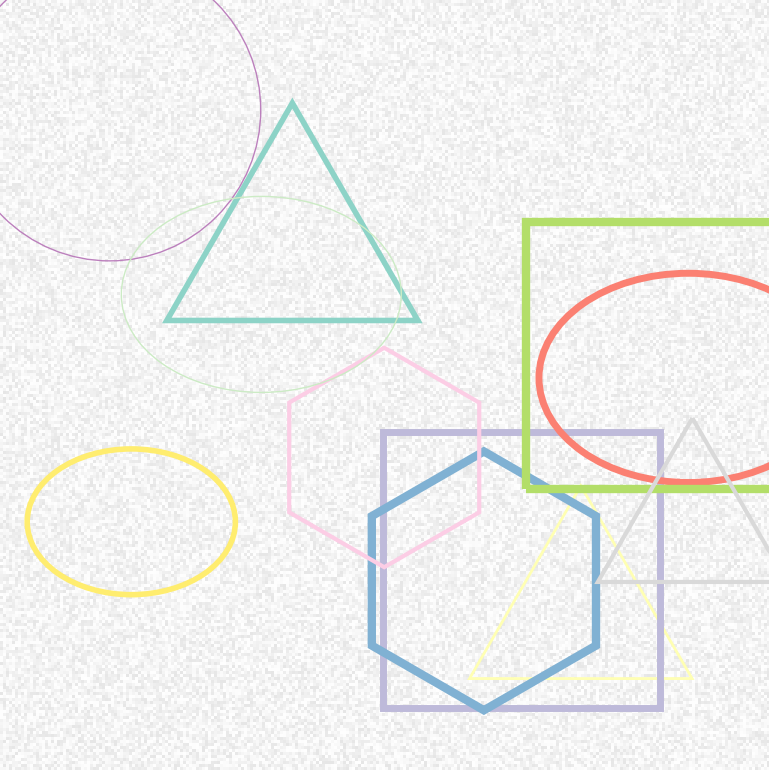[{"shape": "triangle", "thickness": 2, "radius": 0.94, "center": [0.38, 0.678]}, {"shape": "triangle", "thickness": 1, "radius": 0.83, "center": [0.754, 0.202]}, {"shape": "square", "thickness": 2.5, "radius": 0.9, "center": [0.677, 0.26]}, {"shape": "oval", "thickness": 2.5, "radius": 0.97, "center": [0.894, 0.509]}, {"shape": "hexagon", "thickness": 3, "radius": 0.84, "center": [0.628, 0.246]}, {"shape": "square", "thickness": 3, "radius": 0.87, "center": [0.857, 0.538]}, {"shape": "hexagon", "thickness": 1.5, "radius": 0.71, "center": [0.499, 0.406]}, {"shape": "triangle", "thickness": 1.5, "radius": 0.71, "center": [0.899, 0.315]}, {"shape": "circle", "thickness": 0.5, "radius": 0.98, "center": [0.143, 0.857]}, {"shape": "oval", "thickness": 0.5, "radius": 0.91, "center": [0.339, 0.618]}, {"shape": "oval", "thickness": 2, "radius": 0.68, "center": [0.171, 0.322]}]